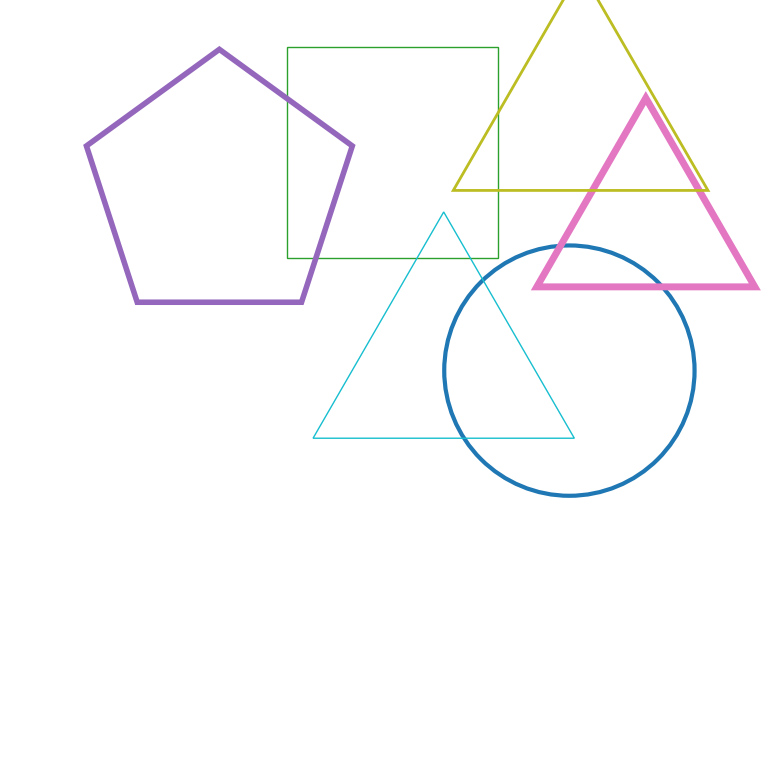[{"shape": "circle", "thickness": 1.5, "radius": 0.81, "center": [0.739, 0.519]}, {"shape": "square", "thickness": 0.5, "radius": 0.69, "center": [0.51, 0.802]}, {"shape": "pentagon", "thickness": 2, "radius": 0.91, "center": [0.285, 0.754]}, {"shape": "triangle", "thickness": 2.5, "radius": 0.82, "center": [0.839, 0.709]}, {"shape": "triangle", "thickness": 1, "radius": 0.95, "center": [0.754, 0.848]}, {"shape": "triangle", "thickness": 0.5, "radius": 0.98, "center": [0.576, 0.529]}]